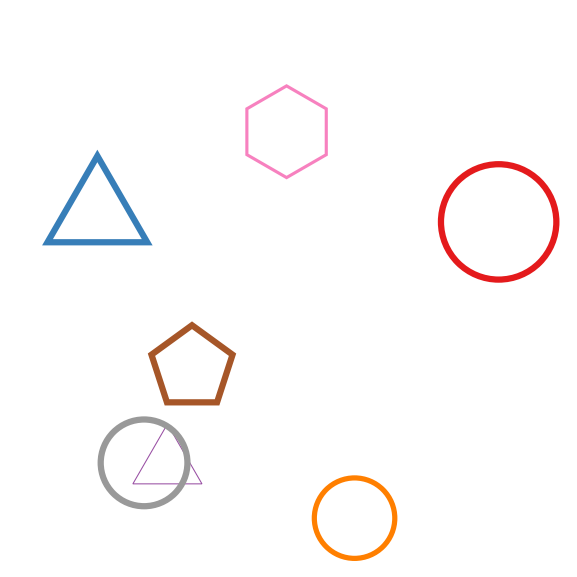[{"shape": "circle", "thickness": 3, "radius": 0.5, "center": [0.863, 0.615]}, {"shape": "triangle", "thickness": 3, "radius": 0.5, "center": [0.169, 0.629]}, {"shape": "triangle", "thickness": 0.5, "radius": 0.35, "center": [0.29, 0.196]}, {"shape": "circle", "thickness": 2.5, "radius": 0.35, "center": [0.614, 0.102]}, {"shape": "pentagon", "thickness": 3, "radius": 0.37, "center": [0.332, 0.362]}, {"shape": "hexagon", "thickness": 1.5, "radius": 0.4, "center": [0.496, 0.771]}, {"shape": "circle", "thickness": 3, "radius": 0.38, "center": [0.249, 0.198]}]